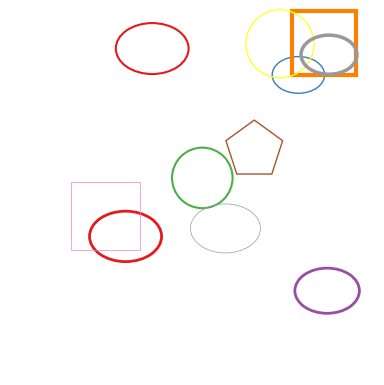[{"shape": "oval", "thickness": 1.5, "radius": 0.47, "center": [0.395, 0.874]}, {"shape": "oval", "thickness": 2, "radius": 0.47, "center": [0.326, 0.386]}, {"shape": "oval", "thickness": 1, "radius": 0.34, "center": [0.775, 0.805]}, {"shape": "circle", "thickness": 1.5, "radius": 0.39, "center": [0.525, 0.538]}, {"shape": "oval", "thickness": 2, "radius": 0.42, "center": [0.85, 0.245]}, {"shape": "square", "thickness": 3, "radius": 0.42, "center": [0.842, 0.888]}, {"shape": "circle", "thickness": 1, "radius": 0.44, "center": [0.727, 0.886]}, {"shape": "pentagon", "thickness": 1, "radius": 0.39, "center": [0.66, 0.611]}, {"shape": "square", "thickness": 0.5, "radius": 0.45, "center": [0.273, 0.439]}, {"shape": "oval", "thickness": 2.5, "radius": 0.36, "center": [0.855, 0.858]}, {"shape": "oval", "thickness": 0.5, "radius": 0.45, "center": [0.586, 0.407]}]